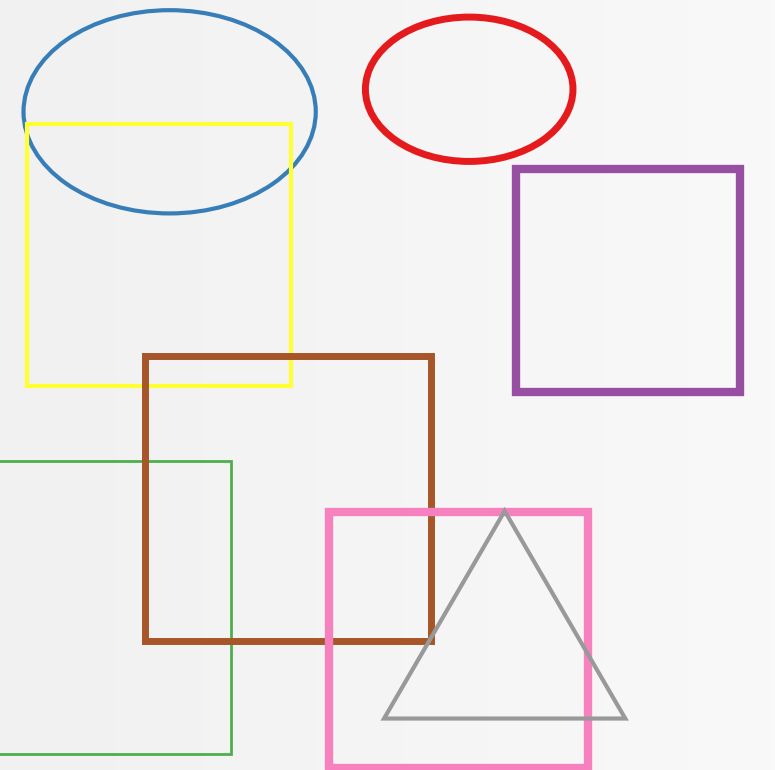[{"shape": "oval", "thickness": 2.5, "radius": 0.67, "center": [0.605, 0.884]}, {"shape": "oval", "thickness": 1.5, "radius": 0.94, "center": [0.219, 0.855]}, {"shape": "square", "thickness": 1, "radius": 0.95, "center": [0.108, 0.211]}, {"shape": "square", "thickness": 3, "radius": 0.72, "center": [0.811, 0.635]}, {"shape": "square", "thickness": 1.5, "radius": 0.85, "center": [0.205, 0.669]}, {"shape": "square", "thickness": 2.5, "radius": 0.93, "center": [0.372, 0.353]}, {"shape": "square", "thickness": 3, "radius": 0.83, "center": [0.592, 0.169]}, {"shape": "triangle", "thickness": 1.5, "radius": 0.9, "center": [0.651, 0.157]}]